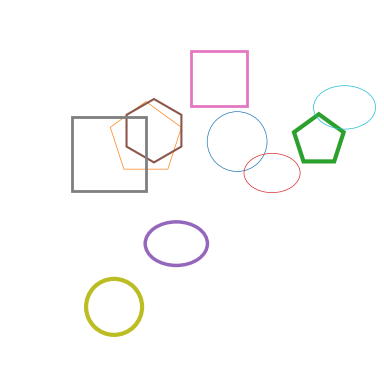[{"shape": "circle", "thickness": 0.5, "radius": 0.39, "center": [0.616, 0.632]}, {"shape": "pentagon", "thickness": 0.5, "radius": 0.49, "center": [0.379, 0.639]}, {"shape": "pentagon", "thickness": 3, "radius": 0.34, "center": [0.828, 0.636]}, {"shape": "oval", "thickness": 0.5, "radius": 0.36, "center": [0.707, 0.551]}, {"shape": "oval", "thickness": 2.5, "radius": 0.4, "center": [0.458, 0.367]}, {"shape": "hexagon", "thickness": 1.5, "radius": 0.41, "center": [0.4, 0.66]}, {"shape": "square", "thickness": 2, "radius": 0.36, "center": [0.569, 0.796]}, {"shape": "square", "thickness": 2, "radius": 0.48, "center": [0.284, 0.6]}, {"shape": "circle", "thickness": 3, "radius": 0.36, "center": [0.296, 0.203]}, {"shape": "oval", "thickness": 0.5, "radius": 0.4, "center": [0.895, 0.721]}]